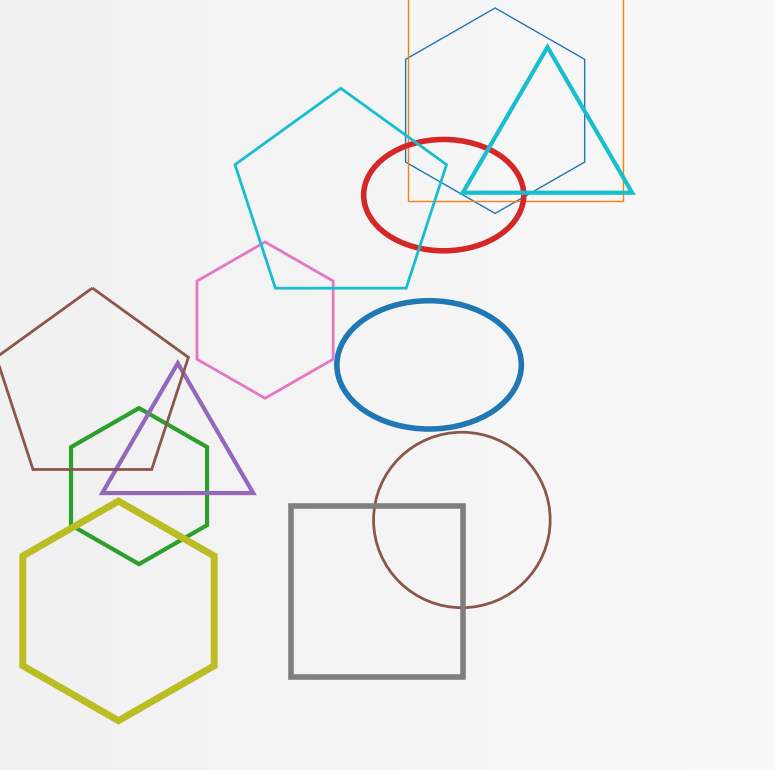[{"shape": "oval", "thickness": 2, "radius": 0.6, "center": [0.554, 0.526]}, {"shape": "hexagon", "thickness": 0.5, "radius": 0.67, "center": [0.639, 0.856]}, {"shape": "square", "thickness": 0.5, "radius": 0.69, "center": [0.665, 0.877]}, {"shape": "hexagon", "thickness": 1.5, "radius": 0.51, "center": [0.179, 0.369]}, {"shape": "oval", "thickness": 2, "radius": 0.52, "center": [0.573, 0.747]}, {"shape": "triangle", "thickness": 1.5, "radius": 0.56, "center": [0.229, 0.416]}, {"shape": "circle", "thickness": 1, "radius": 0.57, "center": [0.596, 0.325]}, {"shape": "pentagon", "thickness": 1, "radius": 0.65, "center": [0.119, 0.496]}, {"shape": "hexagon", "thickness": 1, "radius": 0.51, "center": [0.342, 0.584]}, {"shape": "square", "thickness": 2, "radius": 0.55, "center": [0.486, 0.232]}, {"shape": "hexagon", "thickness": 2.5, "radius": 0.71, "center": [0.153, 0.207]}, {"shape": "triangle", "thickness": 1.5, "radius": 0.63, "center": [0.706, 0.813]}, {"shape": "pentagon", "thickness": 1, "radius": 0.72, "center": [0.44, 0.742]}]